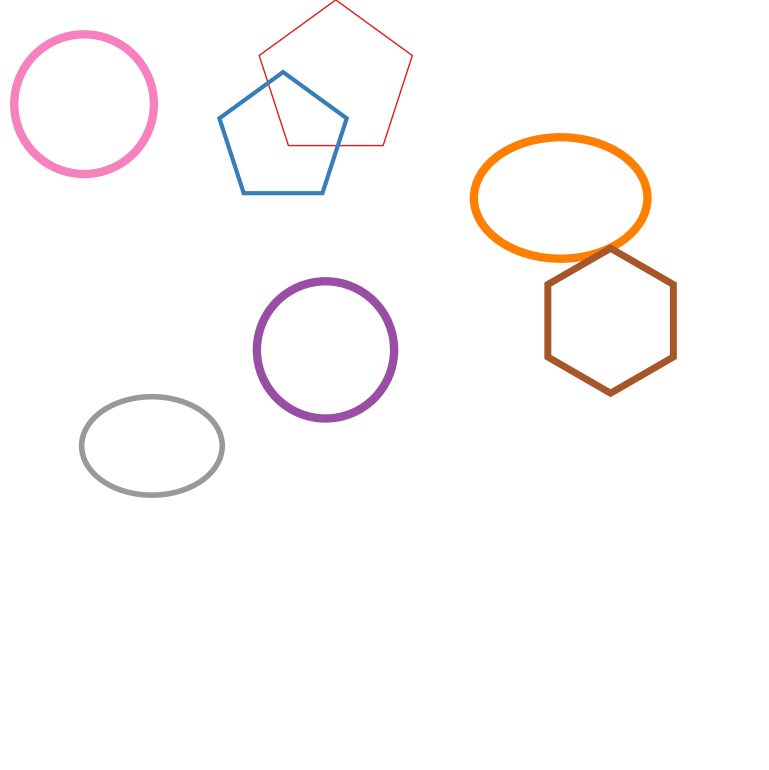[{"shape": "pentagon", "thickness": 0.5, "radius": 0.52, "center": [0.436, 0.896]}, {"shape": "pentagon", "thickness": 1.5, "radius": 0.43, "center": [0.368, 0.819]}, {"shape": "circle", "thickness": 3, "radius": 0.45, "center": [0.423, 0.546]}, {"shape": "oval", "thickness": 3, "radius": 0.56, "center": [0.728, 0.743]}, {"shape": "hexagon", "thickness": 2.5, "radius": 0.47, "center": [0.793, 0.583]}, {"shape": "circle", "thickness": 3, "radius": 0.45, "center": [0.109, 0.865]}, {"shape": "oval", "thickness": 2, "radius": 0.46, "center": [0.197, 0.421]}]